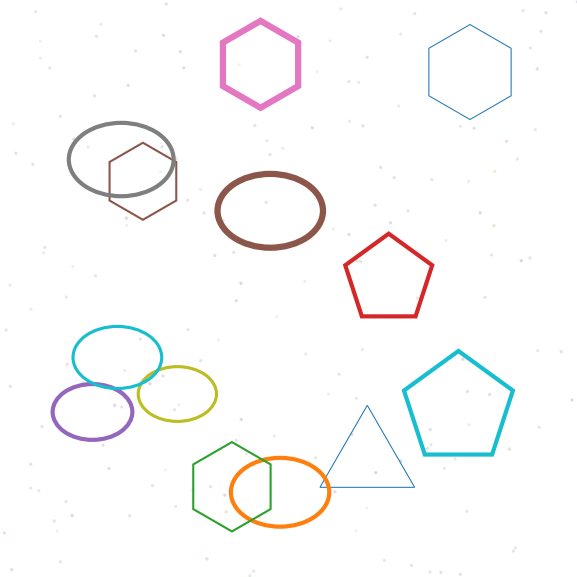[{"shape": "hexagon", "thickness": 0.5, "radius": 0.41, "center": [0.814, 0.874]}, {"shape": "triangle", "thickness": 0.5, "radius": 0.47, "center": [0.636, 0.203]}, {"shape": "oval", "thickness": 2, "radius": 0.43, "center": [0.485, 0.147]}, {"shape": "hexagon", "thickness": 1, "radius": 0.39, "center": [0.402, 0.156]}, {"shape": "pentagon", "thickness": 2, "radius": 0.4, "center": [0.673, 0.515]}, {"shape": "oval", "thickness": 2, "radius": 0.35, "center": [0.16, 0.286]}, {"shape": "oval", "thickness": 3, "radius": 0.46, "center": [0.468, 0.634]}, {"shape": "hexagon", "thickness": 1, "radius": 0.33, "center": [0.247, 0.685]}, {"shape": "hexagon", "thickness": 3, "radius": 0.38, "center": [0.451, 0.888]}, {"shape": "oval", "thickness": 2, "radius": 0.45, "center": [0.21, 0.723]}, {"shape": "oval", "thickness": 1.5, "radius": 0.34, "center": [0.307, 0.317]}, {"shape": "oval", "thickness": 1.5, "radius": 0.38, "center": [0.203, 0.38]}, {"shape": "pentagon", "thickness": 2, "radius": 0.5, "center": [0.794, 0.292]}]